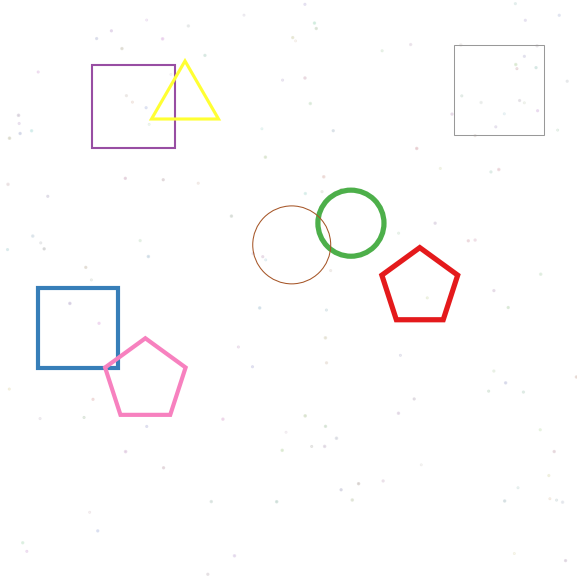[{"shape": "pentagon", "thickness": 2.5, "radius": 0.35, "center": [0.727, 0.501]}, {"shape": "square", "thickness": 2, "radius": 0.35, "center": [0.135, 0.431]}, {"shape": "circle", "thickness": 2.5, "radius": 0.29, "center": [0.608, 0.613]}, {"shape": "square", "thickness": 1, "radius": 0.36, "center": [0.23, 0.814]}, {"shape": "triangle", "thickness": 1.5, "radius": 0.33, "center": [0.32, 0.827]}, {"shape": "circle", "thickness": 0.5, "radius": 0.34, "center": [0.505, 0.575]}, {"shape": "pentagon", "thickness": 2, "radius": 0.37, "center": [0.252, 0.34]}, {"shape": "square", "thickness": 0.5, "radius": 0.39, "center": [0.864, 0.843]}]